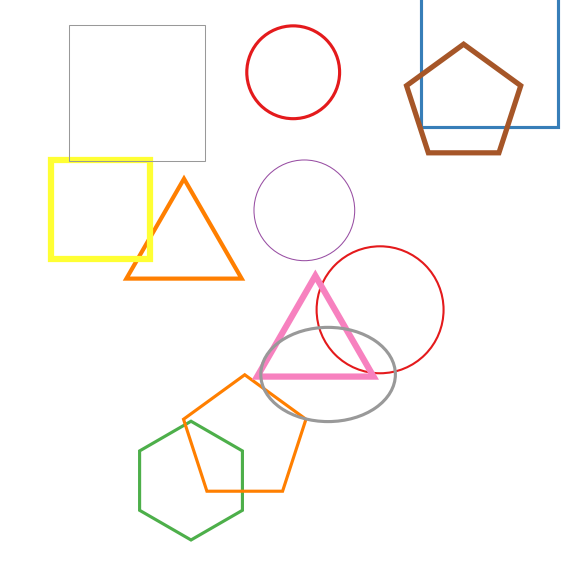[{"shape": "circle", "thickness": 1, "radius": 0.55, "center": [0.658, 0.463]}, {"shape": "circle", "thickness": 1.5, "radius": 0.4, "center": [0.508, 0.874]}, {"shape": "square", "thickness": 1.5, "radius": 0.59, "center": [0.847, 0.898]}, {"shape": "hexagon", "thickness": 1.5, "radius": 0.51, "center": [0.331, 0.167]}, {"shape": "circle", "thickness": 0.5, "radius": 0.44, "center": [0.527, 0.635]}, {"shape": "triangle", "thickness": 2, "radius": 0.58, "center": [0.319, 0.574]}, {"shape": "pentagon", "thickness": 1.5, "radius": 0.56, "center": [0.424, 0.239]}, {"shape": "square", "thickness": 3, "radius": 0.43, "center": [0.174, 0.637]}, {"shape": "pentagon", "thickness": 2.5, "radius": 0.52, "center": [0.803, 0.819]}, {"shape": "triangle", "thickness": 3, "radius": 0.58, "center": [0.546, 0.405]}, {"shape": "oval", "thickness": 1.5, "radius": 0.58, "center": [0.568, 0.351]}, {"shape": "square", "thickness": 0.5, "radius": 0.59, "center": [0.237, 0.838]}]